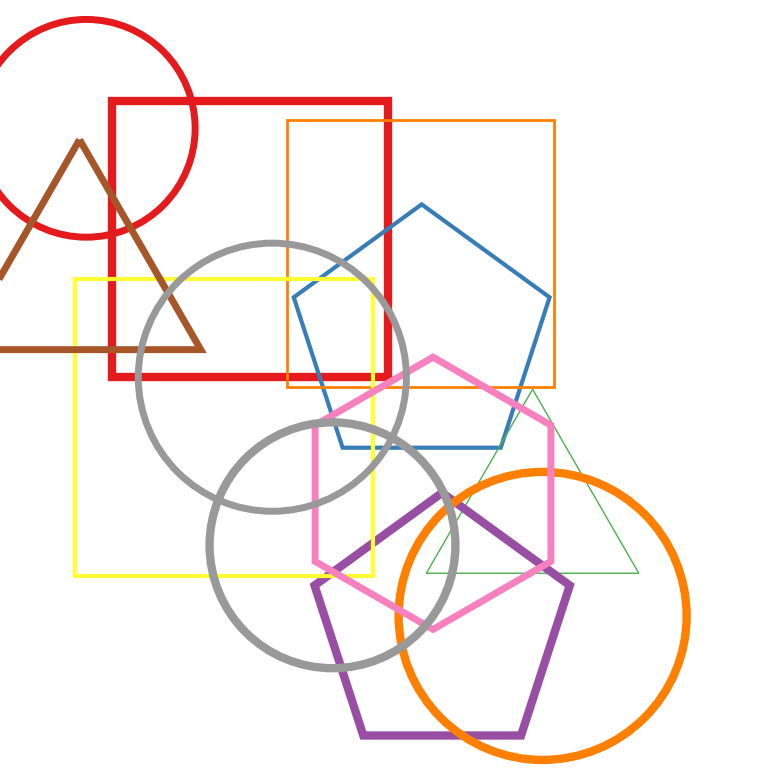[{"shape": "circle", "thickness": 2.5, "radius": 0.71, "center": [0.112, 0.833]}, {"shape": "square", "thickness": 3, "radius": 0.9, "center": [0.325, 0.69]}, {"shape": "pentagon", "thickness": 1.5, "radius": 0.87, "center": [0.548, 0.56]}, {"shape": "triangle", "thickness": 0.5, "radius": 0.8, "center": [0.692, 0.335]}, {"shape": "pentagon", "thickness": 3, "radius": 0.87, "center": [0.574, 0.186]}, {"shape": "square", "thickness": 1, "radius": 0.87, "center": [0.547, 0.671]}, {"shape": "circle", "thickness": 3, "radius": 0.94, "center": [0.705, 0.2]}, {"shape": "square", "thickness": 1.5, "radius": 0.97, "center": [0.291, 0.445]}, {"shape": "triangle", "thickness": 2.5, "radius": 0.91, "center": [0.103, 0.637]}, {"shape": "hexagon", "thickness": 2.5, "radius": 0.88, "center": [0.562, 0.359]}, {"shape": "circle", "thickness": 3, "radius": 0.8, "center": [0.432, 0.292]}, {"shape": "circle", "thickness": 2.5, "radius": 0.87, "center": [0.354, 0.51]}]